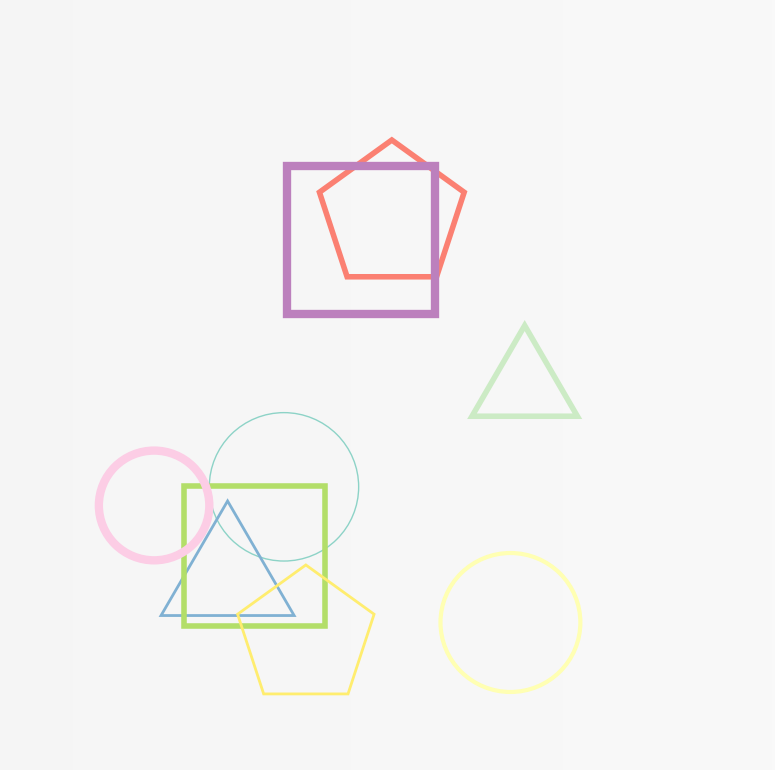[{"shape": "circle", "thickness": 0.5, "radius": 0.48, "center": [0.366, 0.368]}, {"shape": "circle", "thickness": 1.5, "radius": 0.45, "center": [0.659, 0.192]}, {"shape": "pentagon", "thickness": 2, "radius": 0.49, "center": [0.506, 0.72]}, {"shape": "triangle", "thickness": 1, "radius": 0.5, "center": [0.294, 0.25]}, {"shape": "square", "thickness": 2, "radius": 0.45, "center": [0.329, 0.278]}, {"shape": "circle", "thickness": 3, "radius": 0.36, "center": [0.199, 0.344]}, {"shape": "square", "thickness": 3, "radius": 0.48, "center": [0.466, 0.688]}, {"shape": "triangle", "thickness": 2, "radius": 0.39, "center": [0.677, 0.499]}, {"shape": "pentagon", "thickness": 1, "radius": 0.46, "center": [0.395, 0.174]}]